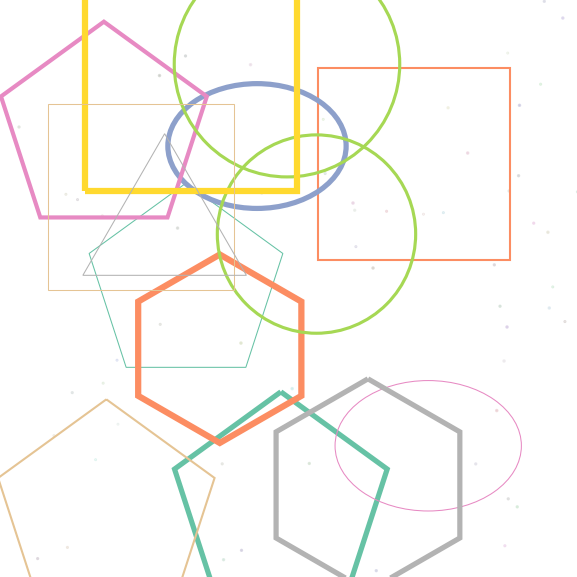[{"shape": "pentagon", "thickness": 0.5, "radius": 0.88, "center": [0.322, 0.506]}, {"shape": "pentagon", "thickness": 2.5, "radius": 0.97, "center": [0.486, 0.127]}, {"shape": "square", "thickness": 1, "radius": 0.83, "center": [0.716, 0.715]}, {"shape": "hexagon", "thickness": 3, "radius": 0.82, "center": [0.381, 0.395]}, {"shape": "oval", "thickness": 2.5, "radius": 0.77, "center": [0.445, 0.746]}, {"shape": "oval", "thickness": 0.5, "radius": 0.81, "center": [0.742, 0.227]}, {"shape": "pentagon", "thickness": 2, "radius": 0.94, "center": [0.18, 0.774]}, {"shape": "circle", "thickness": 1.5, "radius": 0.86, "center": [0.548, 0.594]}, {"shape": "circle", "thickness": 1.5, "radius": 0.98, "center": [0.497, 0.888]}, {"shape": "square", "thickness": 3, "radius": 0.92, "center": [0.331, 0.852]}, {"shape": "pentagon", "thickness": 1, "radius": 0.99, "center": [0.184, 0.111]}, {"shape": "square", "thickness": 0.5, "radius": 0.8, "center": [0.244, 0.658]}, {"shape": "hexagon", "thickness": 2.5, "radius": 0.92, "center": [0.637, 0.159]}, {"shape": "triangle", "thickness": 0.5, "radius": 0.82, "center": [0.285, 0.604]}]